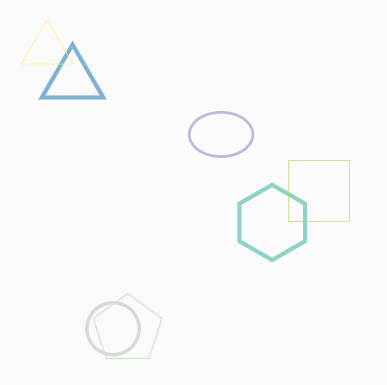[{"shape": "hexagon", "thickness": 3, "radius": 0.49, "center": [0.702, 0.422]}, {"shape": "oval", "thickness": 2, "radius": 0.41, "center": [0.571, 0.651]}, {"shape": "triangle", "thickness": 3, "radius": 0.46, "center": [0.187, 0.793]}, {"shape": "square", "thickness": 0.5, "radius": 0.4, "center": [0.822, 0.505]}, {"shape": "circle", "thickness": 2.5, "radius": 0.34, "center": [0.292, 0.146]}, {"shape": "pentagon", "thickness": 1, "radius": 0.47, "center": [0.329, 0.144]}, {"shape": "triangle", "thickness": 0.5, "radius": 0.39, "center": [0.122, 0.872]}]